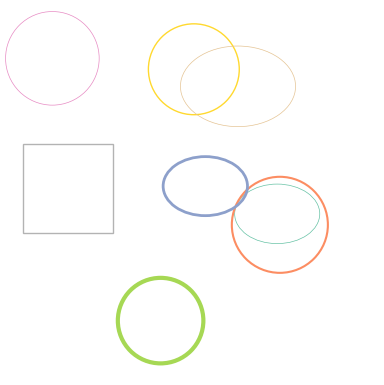[{"shape": "oval", "thickness": 0.5, "radius": 0.55, "center": [0.72, 0.445]}, {"shape": "circle", "thickness": 1.5, "radius": 0.62, "center": [0.727, 0.416]}, {"shape": "oval", "thickness": 2, "radius": 0.55, "center": [0.533, 0.517]}, {"shape": "circle", "thickness": 0.5, "radius": 0.61, "center": [0.136, 0.848]}, {"shape": "circle", "thickness": 3, "radius": 0.56, "center": [0.417, 0.167]}, {"shape": "circle", "thickness": 1, "radius": 0.59, "center": [0.503, 0.82]}, {"shape": "oval", "thickness": 0.5, "radius": 0.75, "center": [0.618, 0.776]}, {"shape": "square", "thickness": 1, "radius": 0.58, "center": [0.176, 0.51]}]